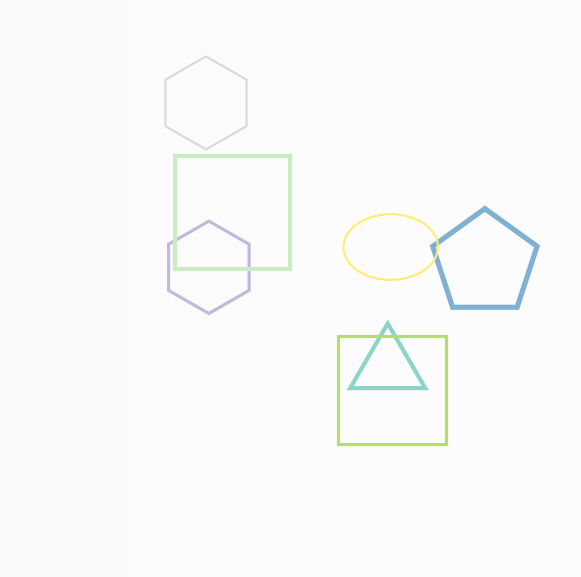[{"shape": "triangle", "thickness": 2, "radius": 0.37, "center": [0.667, 0.364]}, {"shape": "hexagon", "thickness": 1.5, "radius": 0.4, "center": [0.359, 0.536]}, {"shape": "pentagon", "thickness": 2.5, "radius": 0.47, "center": [0.834, 0.543]}, {"shape": "square", "thickness": 1.5, "radius": 0.47, "center": [0.674, 0.323]}, {"shape": "hexagon", "thickness": 1, "radius": 0.4, "center": [0.354, 0.821]}, {"shape": "square", "thickness": 2, "radius": 0.49, "center": [0.4, 0.631]}, {"shape": "oval", "thickness": 1, "radius": 0.41, "center": [0.672, 0.571]}]